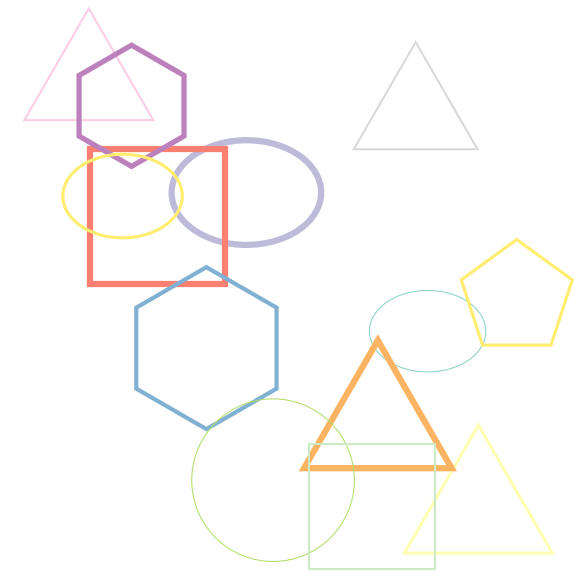[{"shape": "oval", "thickness": 0.5, "radius": 0.5, "center": [0.74, 0.426]}, {"shape": "triangle", "thickness": 1.5, "radius": 0.74, "center": [0.828, 0.115]}, {"shape": "oval", "thickness": 3, "radius": 0.65, "center": [0.427, 0.666]}, {"shape": "square", "thickness": 3, "radius": 0.58, "center": [0.272, 0.624]}, {"shape": "hexagon", "thickness": 2, "radius": 0.7, "center": [0.357, 0.396]}, {"shape": "triangle", "thickness": 3, "radius": 0.74, "center": [0.654, 0.262]}, {"shape": "circle", "thickness": 0.5, "radius": 0.7, "center": [0.473, 0.168]}, {"shape": "triangle", "thickness": 1, "radius": 0.64, "center": [0.154, 0.856]}, {"shape": "triangle", "thickness": 1, "radius": 0.62, "center": [0.72, 0.803]}, {"shape": "hexagon", "thickness": 2.5, "radius": 0.52, "center": [0.228, 0.816]}, {"shape": "square", "thickness": 1, "radius": 0.54, "center": [0.645, 0.122]}, {"shape": "pentagon", "thickness": 1.5, "radius": 0.51, "center": [0.895, 0.483]}, {"shape": "oval", "thickness": 1.5, "radius": 0.52, "center": [0.212, 0.66]}]